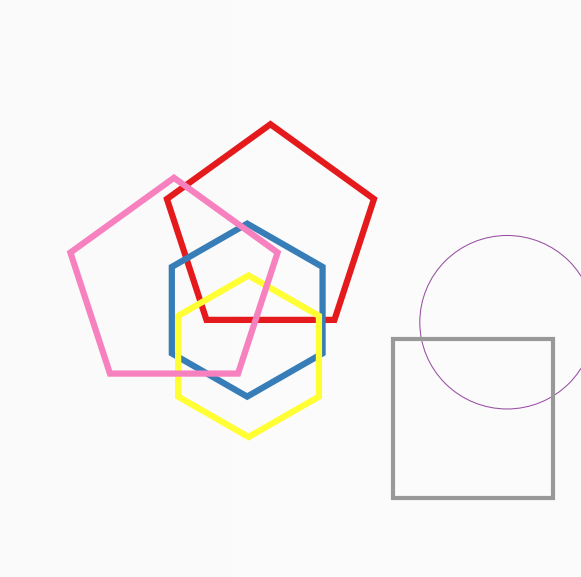[{"shape": "pentagon", "thickness": 3, "radius": 0.94, "center": [0.465, 0.597]}, {"shape": "hexagon", "thickness": 3, "radius": 0.75, "center": [0.425, 0.462]}, {"shape": "circle", "thickness": 0.5, "radius": 0.75, "center": [0.872, 0.441]}, {"shape": "hexagon", "thickness": 3, "radius": 0.7, "center": [0.428, 0.382]}, {"shape": "pentagon", "thickness": 3, "radius": 0.94, "center": [0.299, 0.504]}, {"shape": "square", "thickness": 2, "radius": 0.69, "center": [0.814, 0.275]}]